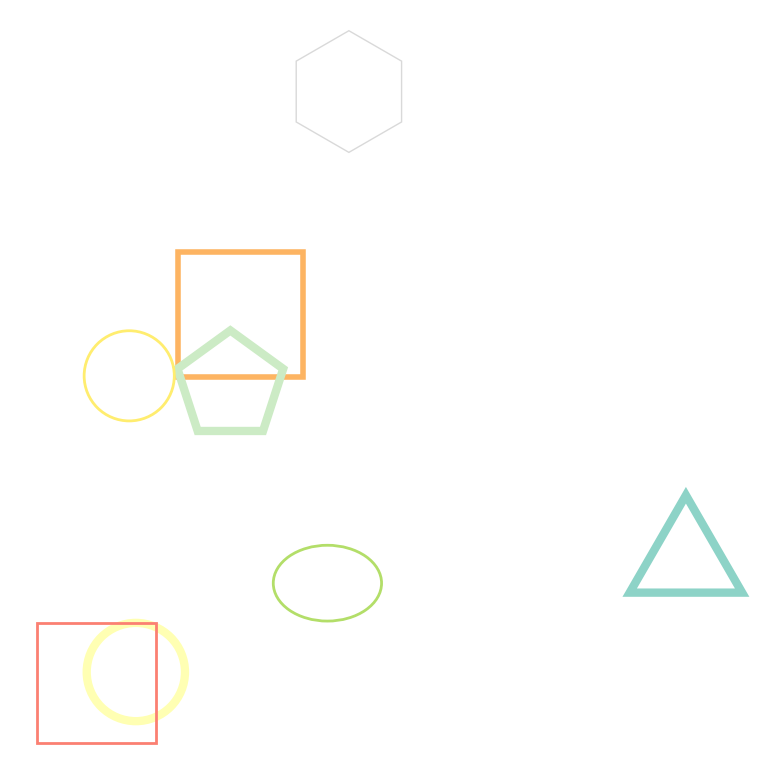[{"shape": "triangle", "thickness": 3, "radius": 0.42, "center": [0.891, 0.273]}, {"shape": "circle", "thickness": 3, "radius": 0.32, "center": [0.176, 0.127]}, {"shape": "square", "thickness": 1, "radius": 0.39, "center": [0.125, 0.113]}, {"shape": "square", "thickness": 2, "radius": 0.4, "center": [0.312, 0.592]}, {"shape": "oval", "thickness": 1, "radius": 0.35, "center": [0.425, 0.243]}, {"shape": "hexagon", "thickness": 0.5, "radius": 0.4, "center": [0.453, 0.881]}, {"shape": "pentagon", "thickness": 3, "radius": 0.36, "center": [0.299, 0.499]}, {"shape": "circle", "thickness": 1, "radius": 0.29, "center": [0.168, 0.512]}]